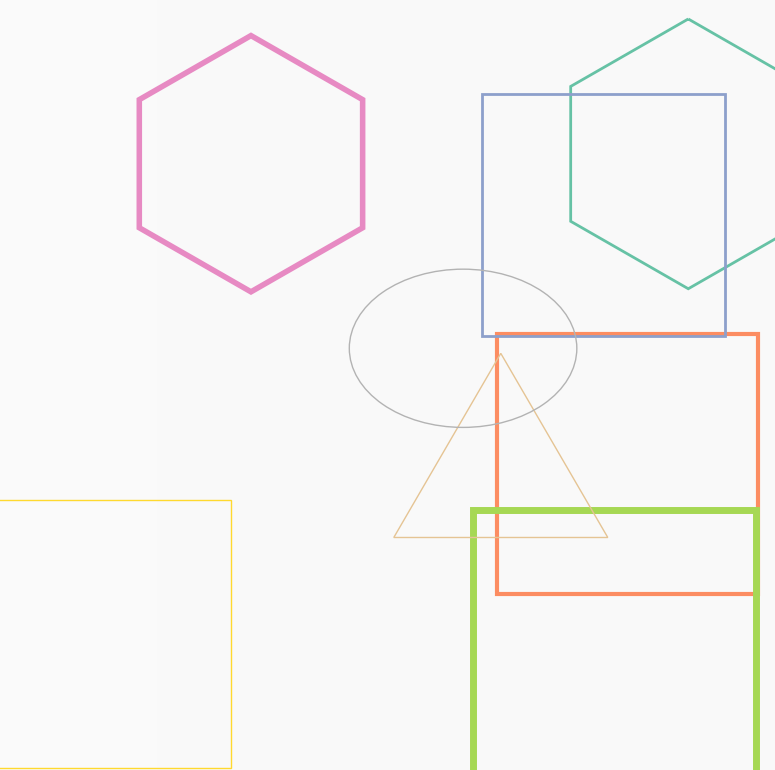[{"shape": "hexagon", "thickness": 1, "radius": 0.88, "center": [0.888, 0.8]}, {"shape": "square", "thickness": 1.5, "radius": 0.84, "center": [0.81, 0.397]}, {"shape": "square", "thickness": 1, "radius": 0.78, "center": [0.779, 0.721]}, {"shape": "hexagon", "thickness": 2, "radius": 0.83, "center": [0.324, 0.787]}, {"shape": "square", "thickness": 2.5, "radius": 0.91, "center": [0.792, 0.155]}, {"shape": "square", "thickness": 0.5, "radius": 0.87, "center": [0.124, 0.177]}, {"shape": "triangle", "thickness": 0.5, "radius": 0.8, "center": [0.646, 0.382]}, {"shape": "oval", "thickness": 0.5, "radius": 0.73, "center": [0.598, 0.548]}]